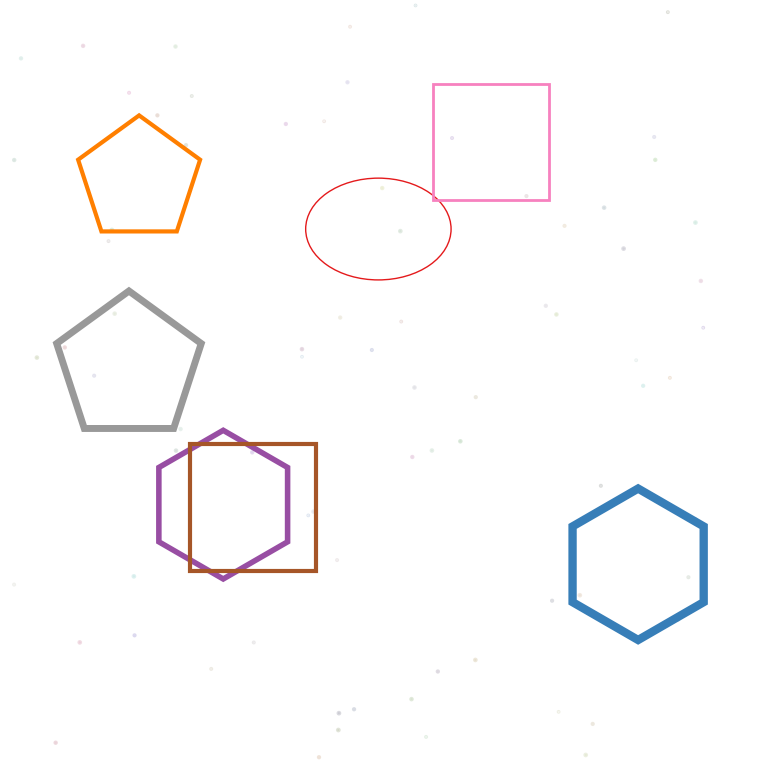[{"shape": "oval", "thickness": 0.5, "radius": 0.47, "center": [0.491, 0.703]}, {"shape": "hexagon", "thickness": 3, "radius": 0.49, "center": [0.829, 0.267]}, {"shape": "hexagon", "thickness": 2, "radius": 0.48, "center": [0.29, 0.345]}, {"shape": "pentagon", "thickness": 1.5, "radius": 0.42, "center": [0.181, 0.767]}, {"shape": "square", "thickness": 1.5, "radius": 0.41, "center": [0.328, 0.341]}, {"shape": "square", "thickness": 1, "radius": 0.37, "center": [0.638, 0.816]}, {"shape": "pentagon", "thickness": 2.5, "radius": 0.49, "center": [0.167, 0.523]}]